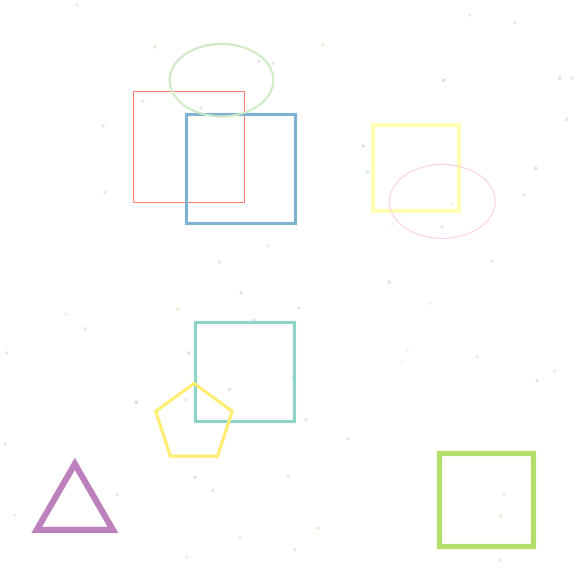[{"shape": "square", "thickness": 1.5, "radius": 0.43, "center": [0.424, 0.356]}, {"shape": "square", "thickness": 2, "radius": 0.37, "center": [0.72, 0.709]}, {"shape": "square", "thickness": 0.5, "radius": 0.48, "center": [0.326, 0.746]}, {"shape": "square", "thickness": 1.5, "radius": 0.47, "center": [0.417, 0.708]}, {"shape": "square", "thickness": 2.5, "radius": 0.4, "center": [0.842, 0.134]}, {"shape": "oval", "thickness": 0.5, "radius": 0.46, "center": [0.766, 0.65]}, {"shape": "triangle", "thickness": 3, "radius": 0.38, "center": [0.13, 0.12]}, {"shape": "oval", "thickness": 1, "radius": 0.45, "center": [0.384, 0.86]}, {"shape": "pentagon", "thickness": 1.5, "radius": 0.35, "center": [0.336, 0.265]}]